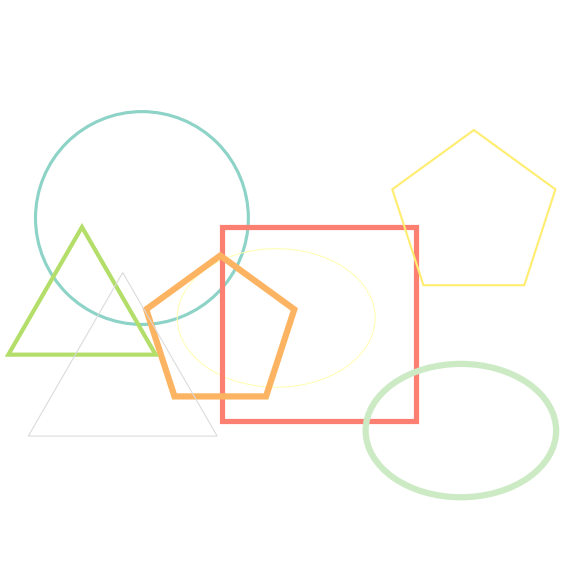[{"shape": "circle", "thickness": 1.5, "radius": 0.92, "center": [0.246, 0.622]}, {"shape": "oval", "thickness": 0.5, "radius": 0.86, "center": [0.478, 0.449]}, {"shape": "square", "thickness": 2.5, "radius": 0.84, "center": [0.553, 0.439]}, {"shape": "pentagon", "thickness": 3, "radius": 0.67, "center": [0.381, 0.422]}, {"shape": "triangle", "thickness": 2, "radius": 0.74, "center": [0.142, 0.459]}, {"shape": "triangle", "thickness": 0.5, "radius": 0.94, "center": [0.213, 0.338]}, {"shape": "oval", "thickness": 3, "radius": 0.82, "center": [0.798, 0.254]}, {"shape": "pentagon", "thickness": 1, "radius": 0.74, "center": [0.821, 0.625]}]